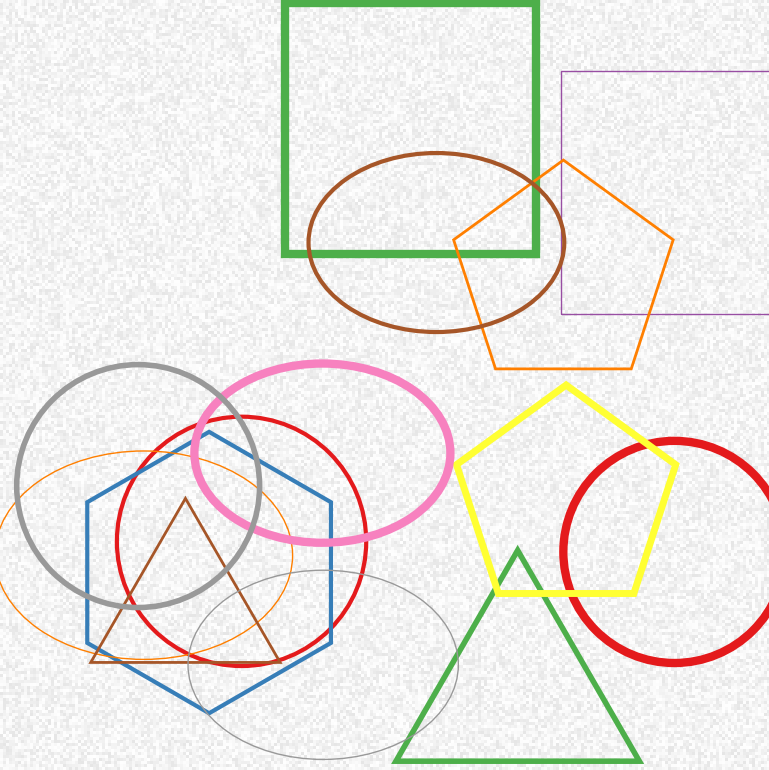[{"shape": "circle", "thickness": 3, "radius": 0.72, "center": [0.876, 0.283]}, {"shape": "circle", "thickness": 1.5, "radius": 0.81, "center": [0.314, 0.297]}, {"shape": "hexagon", "thickness": 1.5, "radius": 0.91, "center": [0.272, 0.256]}, {"shape": "triangle", "thickness": 2, "radius": 0.91, "center": [0.672, 0.103]}, {"shape": "square", "thickness": 3, "radius": 0.82, "center": [0.533, 0.833]}, {"shape": "square", "thickness": 0.5, "radius": 0.79, "center": [0.886, 0.75]}, {"shape": "oval", "thickness": 0.5, "radius": 0.97, "center": [0.187, 0.279]}, {"shape": "pentagon", "thickness": 1, "radius": 0.75, "center": [0.732, 0.642]}, {"shape": "pentagon", "thickness": 2.5, "radius": 0.75, "center": [0.735, 0.35]}, {"shape": "triangle", "thickness": 1, "radius": 0.71, "center": [0.241, 0.211]}, {"shape": "oval", "thickness": 1.5, "radius": 0.83, "center": [0.567, 0.685]}, {"shape": "oval", "thickness": 3, "radius": 0.83, "center": [0.419, 0.412]}, {"shape": "oval", "thickness": 0.5, "radius": 0.88, "center": [0.42, 0.137]}, {"shape": "circle", "thickness": 2, "radius": 0.79, "center": [0.179, 0.369]}]